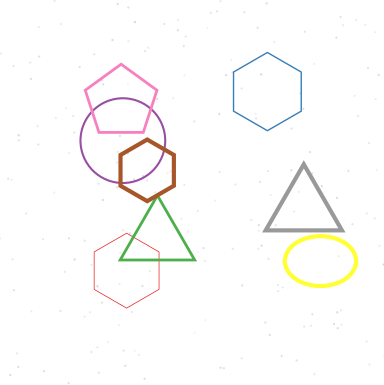[{"shape": "hexagon", "thickness": 0.5, "radius": 0.49, "center": [0.329, 0.297]}, {"shape": "hexagon", "thickness": 1, "radius": 0.51, "center": [0.695, 0.762]}, {"shape": "triangle", "thickness": 2, "radius": 0.56, "center": [0.409, 0.381]}, {"shape": "circle", "thickness": 1.5, "radius": 0.55, "center": [0.319, 0.635]}, {"shape": "oval", "thickness": 3, "radius": 0.46, "center": [0.832, 0.322]}, {"shape": "hexagon", "thickness": 3, "radius": 0.4, "center": [0.382, 0.558]}, {"shape": "pentagon", "thickness": 2, "radius": 0.49, "center": [0.315, 0.735]}, {"shape": "triangle", "thickness": 3, "radius": 0.57, "center": [0.789, 0.459]}]